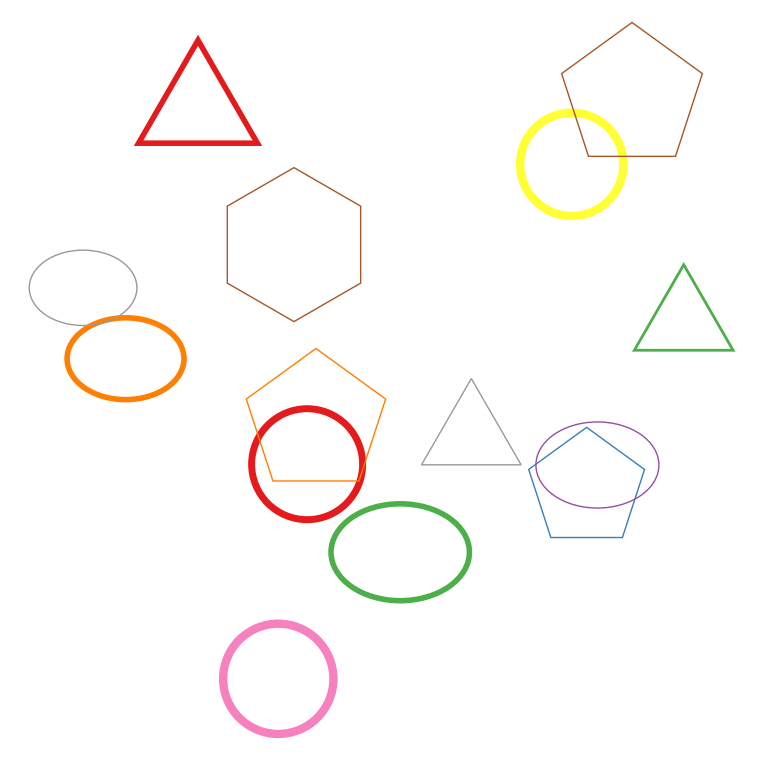[{"shape": "triangle", "thickness": 2, "radius": 0.45, "center": [0.257, 0.859]}, {"shape": "circle", "thickness": 2.5, "radius": 0.36, "center": [0.399, 0.397]}, {"shape": "pentagon", "thickness": 0.5, "radius": 0.4, "center": [0.762, 0.366]}, {"shape": "oval", "thickness": 2, "radius": 0.45, "center": [0.52, 0.283]}, {"shape": "triangle", "thickness": 1, "radius": 0.37, "center": [0.888, 0.582]}, {"shape": "oval", "thickness": 0.5, "radius": 0.4, "center": [0.776, 0.396]}, {"shape": "pentagon", "thickness": 0.5, "radius": 0.48, "center": [0.41, 0.452]}, {"shape": "oval", "thickness": 2, "radius": 0.38, "center": [0.163, 0.534]}, {"shape": "circle", "thickness": 3, "radius": 0.34, "center": [0.743, 0.787]}, {"shape": "hexagon", "thickness": 0.5, "radius": 0.5, "center": [0.382, 0.682]}, {"shape": "pentagon", "thickness": 0.5, "radius": 0.48, "center": [0.821, 0.875]}, {"shape": "circle", "thickness": 3, "radius": 0.36, "center": [0.361, 0.118]}, {"shape": "triangle", "thickness": 0.5, "radius": 0.37, "center": [0.612, 0.434]}, {"shape": "oval", "thickness": 0.5, "radius": 0.35, "center": [0.108, 0.626]}]